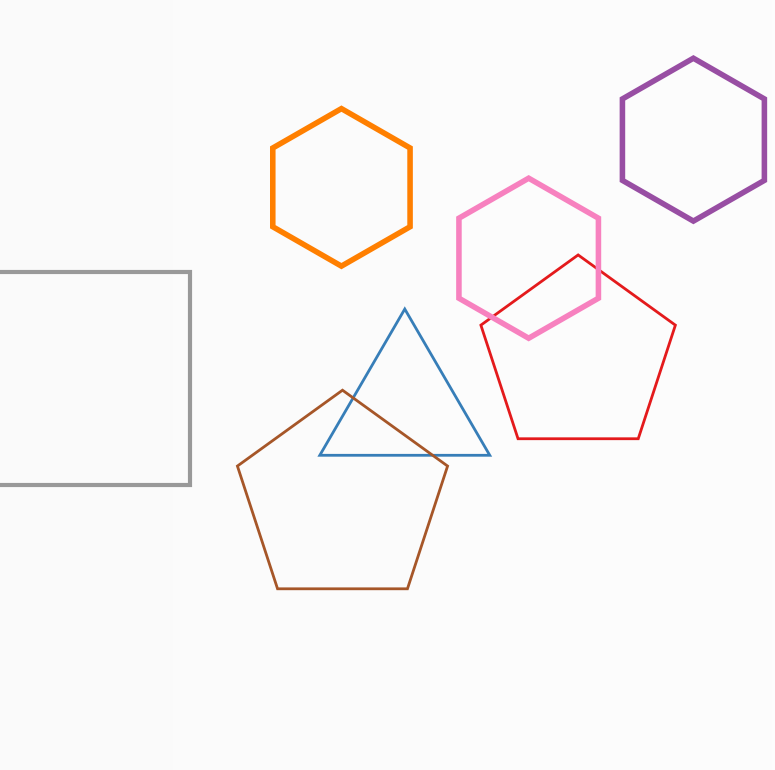[{"shape": "pentagon", "thickness": 1, "radius": 0.66, "center": [0.746, 0.537]}, {"shape": "triangle", "thickness": 1, "radius": 0.63, "center": [0.522, 0.472]}, {"shape": "hexagon", "thickness": 2, "radius": 0.53, "center": [0.895, 0.819]}, {"shape": "hexagon", "thickness": 2, "radius": 0.51, "center": [0.441, 0.757]}, {"shape": "pentagon", "thickness": 1, "radius": 0.71, "center": [0.442, 0.351]}, {"shape": "hexagon", "thickness": 2, "radius": 0.52, "center": [0.682, 0.665]}, {"shape": "square", "thickness": 1.5, "radius": 0.69, "center": [0.107, 0.508]}]